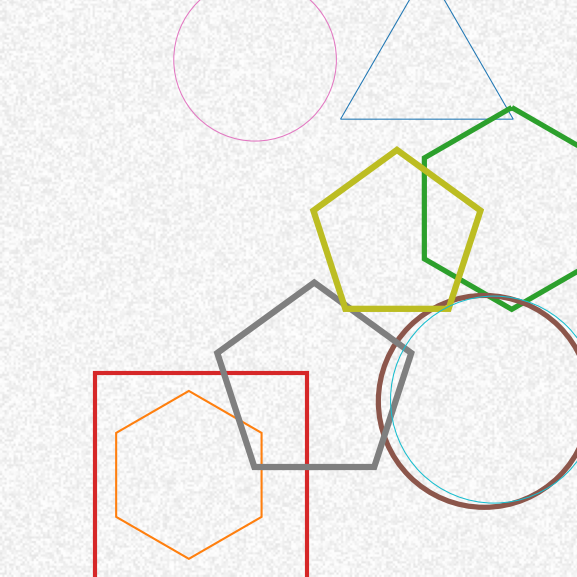[{"shape": "triangle", "thickness": 0.5, "radius": 0.86, "center": [0.739, 0.879]}, {"shape": "hexagon", "thickness": 1, "radius": 0.73, "center": [0.327, 0.177]}, {"shape": "hexagon", "thickness": 2.5, "radius": 0.87, "center": [0.886, 0.638]}, {"shape": "square", "thickness": 2, "radius": 0.92, "center": [0.348, 0.169]}, {"shape": "circle", "thickness": 2.5, "radius": 0.92, "center": [0.839, 0.304]}, {"shape": "circle", "thickness": 0.5, "radius": 0.7, "center": [0.442, 0.896]}, {"shape": "pentagon", "thickness": 3, "radius": 0.88, "center": [0.544, 0.333]}, {"shape": "pentagon", "thickness": 3, "radius": 0.76, "center": [0.687, 0.587]}, {"shape": "circle", "thickness": 0.5, "radius": 0.9, "center": [0.855, 0.307]}]